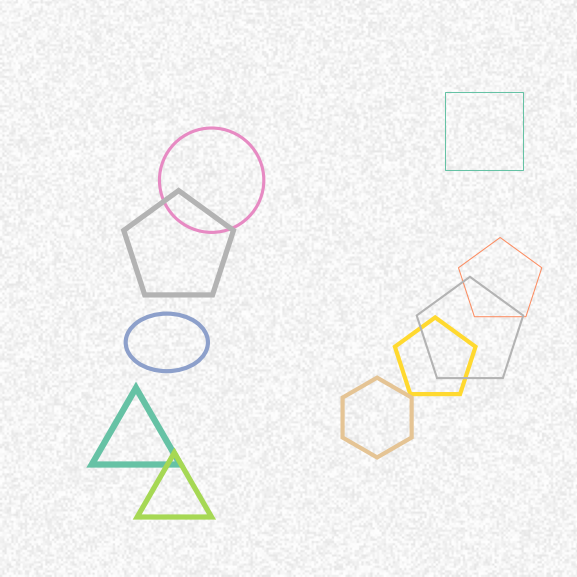[{"shape": "triangle", "thickness": 3, "radius": 0.44, "center": [0.235, 0.239]}, {"shape": "square", "thickness": 0.5, "radius": 0.34, "center": [0.838, 0.772]}, {"shape": "pentagon", "thickness": 0.5, "radius": 0.38, "center": [0.866, 0.512]}, {"shape": "oval", "thickness": 2, "radius": 0.36, "center": [0.289, 0.406]}, {"shape": "circle", "thickness": 1.5, "radius": 0.45, "center": [0.366, 0.687]}, {"shape": "triangle", "thickness": 2.5, "radius": 0.37, "center": [0.302, 0.141]}, {"shape": "pentagon", "thickness": 2, "radius": 0.37, "center": [0.754, 0.376]}, {"shape": "hexagon", "thickness": 2, "radius": 0.35, "center": [0.653, 0.276]}, {"shape": "pentagon", "thickness": 1, "radius": 0.48, "center": [0.814, 0.423]}, {"shape": "pentagon", "thickness": 2.5, "radius": 0.5, "center": [0.309, 0.569]}]